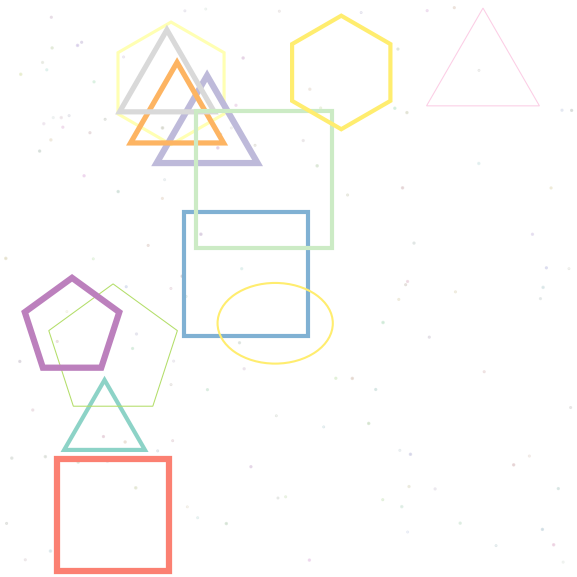[{"shape": "triangle", "thickness": 2, "radius": 0.4, "center": [0.181, 0.26]}, {"shape": "hexagon", "thickness": 1.5, "radius": 0.53, "center": [0.296, 0.855]}, {"shape": "triangle", "thickness": 3, "radius": 0.5, "center": [0.359, 0.767]}, {"shape": "square", "thickness": 3, "radius": 0.48, "center": [0.196, 0.107]}, {"shape": "square", "thickness": 2, "radius": 0.54, "center": [0.426, 0.525]}, {"shape": "triangle", "thickness": 2.5, "radius": 0.47, "center": [0.307, 0.798]}, {"shape": "pentagon", "thickness": 0.5, "radius": 0.59, "center": [0.196, 0.39]}, {"shape": "triangle", "thickness": 0.5, "radius": 0.56, "center": [0.836, 0.872]}, {"shape": "triangle", "thickness": 2.5, "radius": 0.47, "center": [0.289, 0.853]}, {"shape": "pentagon", "thickness": 3, "radius": 0.43, "center": [0.125, 0.432]}, {"shape": "square", "thickness": 2, "radius": 0.59, "center": [0.457, 0.688]}, {"shape": "hexagon", "thickness": 2, "radius": 0.49, "center": [0.591, 0.874]}, {"shape": "oval", "thickness": 1, "radius": 0.5, "center": [0.477, 0.439]}]